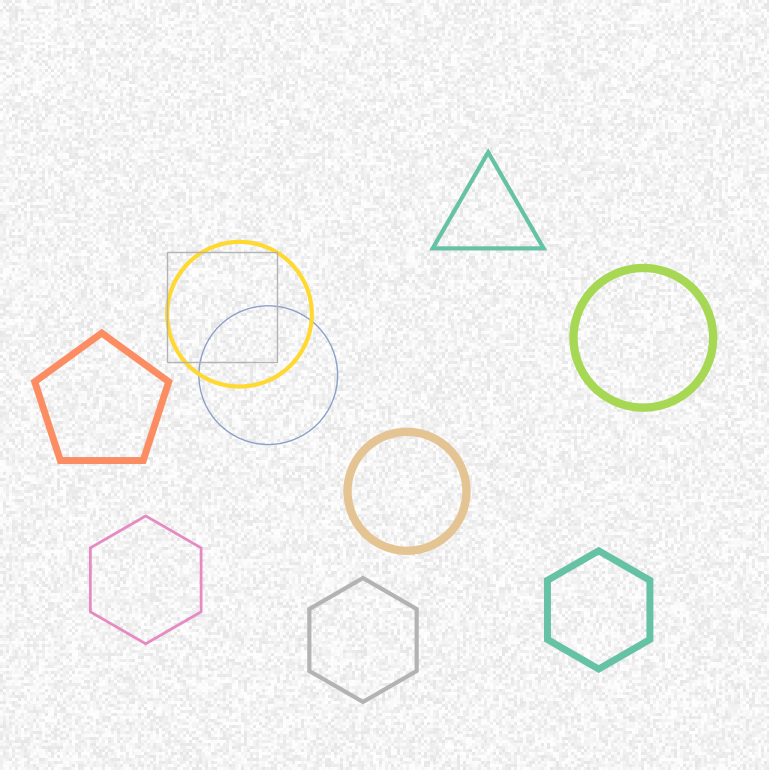[{"shape": "hexagon", "thickness": 2.5, "radius": 0.38, "center": [0.778, 0.208]}, {"shape": "triangle", "thickness": 1.5, "radius": 0.42, "center": [0.634, 0.719]}, {"shape": "pentagon", "thickness": 2.5, "radius": 0.46, "center": [0.132, 0.476]}, {"shape": "circle", "thickness": 0.5, "radius": 0.45, "center": [0.348, 0.513]}, {"shape": "hexagon", "thickness": 1, "radius": 0.42, "center": [0.189, 0.247]}, {"shape": "circle", "thickness": 3, "radius": 0.45, "center": [0.835, 0.561]}, {"shape": "circle", "thickness": 1.5, "radius": 0.47, "center": [0.311, 0.592]}, {"shape": "circle", "thickness": 3, "radius": 0.39, "center": [0.529, 0.362]}, {"shape": "hexagon", "thickness": 1.5, "radius": 0.4, "center": [0.471, 0.169]}, {"shape": "square", "thickness": 0.5, "radius": 0.36, "center": [0.288, 0.601]}]